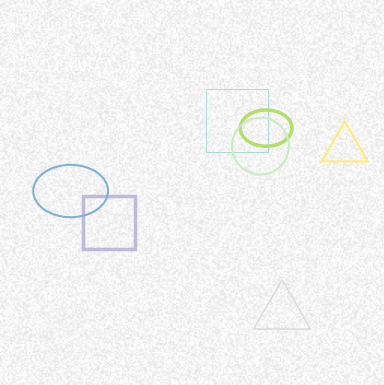[{"shape": "square", "thickness": 0.5, "radius": 0.4, "center": [0.615, 0.687]}, {"shape": "square", "thickness": 2.5, "radius": 0.34, "center": [0.282, 0.422]}, {"shape": "oval", "thickness": 1.5, "radius": 0.49, "center": [0.183, 0.504]}, {"shape": "oval", "thickness": 2.5, "radius": 0.34, "center": [0.691, 0.667]}, {"shape": "triangle", "thickness": 1, "radius": 0.43, "center": [0.733, 0.188]}, {"shape": "circle", "thickness": 1.5, "radius": 0.37, "center": [0.676, 0.62]}, {"shape": "triangle", "thickness": 1.5, "radius": 0.35, "center": [0.895, 0.615]}]